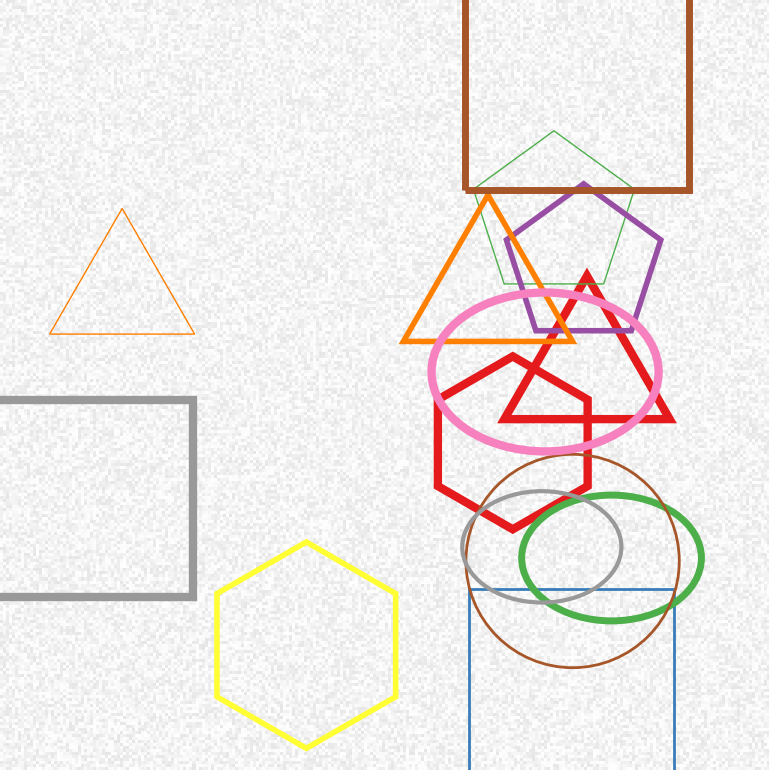[{"shape": "triangle", "thickness": 3, "radius": 0.62, "center": [0.762, 0.518]}, {"shape": "hexagon", "thickness": 3, "radius": 0.56, "center": [0.666, 0.425]}, {"shape": "square", "thickness": 1, "radius": 0.67, "center": [0.742, 0.102]}, {"shape": "pentagon", "thickness": 0.5, "radius": 0.55, "center": [0.719, 0.72]}, {"shape": "oval", "thickness": 2.5, "radius": 0.58, "center": [0.794, 0.275]}, {"shape": "pentagon", "thickness": 2, "radius": 0.53, "center": [0.758, 0.656]}, {"shape": "triangle", "thickness": 2, "radius": 0.63, "center": [0.634, 0.62]}, {"shape": "triangle", "thickness": 0.5, "radius": 0.54, "center": [0.159, 0.62]}, {"shape": "hexagon", "thickness": 2, "radius": 0.67, "center": [0.398, 0.162]}, {"shape": "square", "thickness": 2.5, "radius": 0.73, "center": [0.75, 0.899]}, {"shape": "circle", "thickness": 1, "radius": 0.69, "center": [0.744, 0.271]}, {"shape": "oval", "thickness": 3, "radius": 0.74, "center": [0.708, 0.517]}, {"shape": "oval", "thickness": 1.5, "radius": 0.52, "center": [0.704, 0.29]}, {"shape": "square", "thickness": 3, "radius": 0.64, "center": [0.122, 0.352]}]